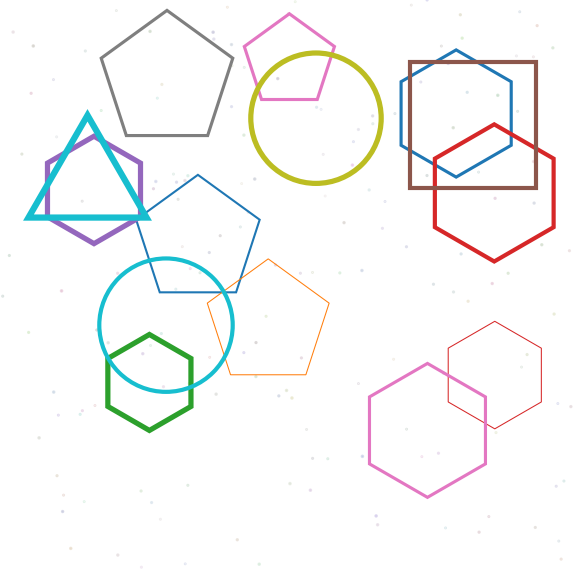[{"shape": "pentagon", "thickness": 1, "radius": 0.56, "center": [0.343, 0.584]}, {"shape": "hexagon", "thickness": 1.5, "radius": 0.55, "center": [0.79, 0.803]}, {"shape": "pentagon", "thickness": 0.5, "radius": 0.55, "center": [0.464, 0.44]}, {"shape": "hexagon", "thickness": 2.5, "radius": 0.42, "center": [0.259, 0.337]}, {"shape": "hexagon", "thickness": 0.5, "radius": 0.47, "center": [0.857, 0.35]}, {"shape": "hexagon", "thickness": 2, "radius": 0.59, "center": [0.856, 0.665]}, {"shape": "hexagon", "thickness": 2.5, "radius": 0.47, "center": [0.163, 0.67]}, {"shape": "square", "thickness": 2, "radius": 0.55, "center": [0.82, 0.782]}, {"shape": "pentagon", "thickness": 1.5, "radius": 0.41, "center": [0.501, 0.893]}, {"shape": "hexagon", "thickness": 1.5, "radius": 0.58, "center": [0.74, 0.254]}, {"shape": "pentagon", "thickness": 1.5, "radius": 0.6, "center": [0.289, 0.861]}, {"shape": "circle", "thickness": 2.5, "radius": 0.56, "center": [0.547, 0.794]}, {"shape": "circle", "thickness": 2, "radius": 0.58, "center": [0.287, 0.436]}, {"shape": "triangle", "thickness": 3, "radius": 0.59, "center": [0.152, 0.681]}]